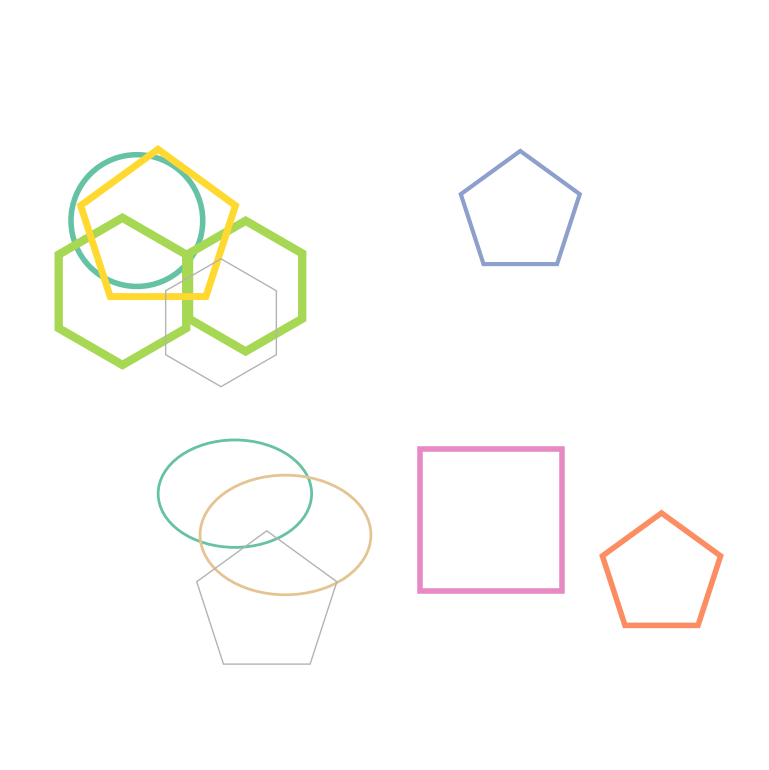[{"shape": "circle", "thickness": 2, "radius": 0.43, "center": [0.178, 0.714]}, {"shape": "oval", "thickness": 1, "radius": 0.5, "center": [0.305, 0.359]}, {"shape": "pentagon", "thickness": 2, "radius": 0.4, "center": [0.859, 0.253]}, {"shape": "pentagon", "thickness": 1.5, "radius": 0.41, "center": [0.676, 0.723]}, {"shape": "square", "thickness": 2, "radius": 0.46, "center": [0.638, 0.324]}, {"shape": "hexagon", "thickness": 3, "radius": 0.42, "center": [0.319, 0.628]}, {"shape": "hexagon", "thickness": 3, "radius": 0.48, "center": [0.159, 0.622]}, {"shape": "pentagon", "thickness": 2.5, "radius": 0.53, "center": [0.205, 0.7]}, {"shape": "oval", "thickness": 1, "radius": 0.55, "center": [0.371, 0.305]}, {"shape": "hexagon", "thickness": 0.5, "radius": 0.42, "center": [0.287, 0.581]}, {"shape": "pentagon", "thickness": 0.5, "radius": 0.48, "center": [0.346, 0.215]}]